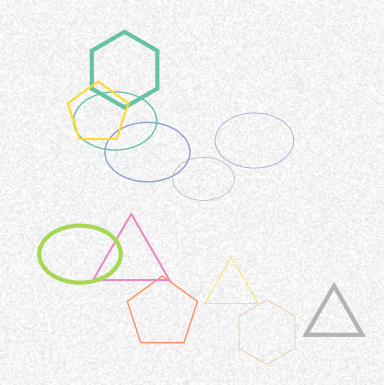[{"shape": "oval", "thickness": 1, "radius": 0.54, "center": [0.299, 0.686]}, {"shape": "hexagon", "thickness": 3, "radius": 0.49, "center": [0.324, 0.819]}, {"shape": "pentagon", "thickness": 1, "radius": 0.48, "center": [0.422, 0.187]}, {"shape": "oval", "thickness": 0.5, "radius": 0.51, "center": [0.661, 0.635]}, {"shape": "oval", "thickness": 1, "radius": 0.55, "center": [0.383, 0.605]}, {"shape": "triangle", "thickness": 1.5, "radius": 0.57, "center": [0.341, 0.33]}, {"shape": "oval", "thickness": 3, "radius": 0.53, "center": [0.208, 0.34]}, {"shape": "pentagon", "thickness": 1.5, "radius": 0.41, "center": [0.255, 0.706]}, {"shape": "triangle", "thickness": 0.5, "radius": 0.4, "center": [0.601, 0.252]}, {"shape": "hexagon", "thickness": 0.5, "radius": 0.42, "center": [0.694, 0.137]}, {"shape": "triangle", "thickness": 3, "radius": 0.42, "center": [0.868, 0.173]}, {"shape": "oval", "thickness": 0.5, "radius": 0.4, "center": [0.529, 0.535]}]